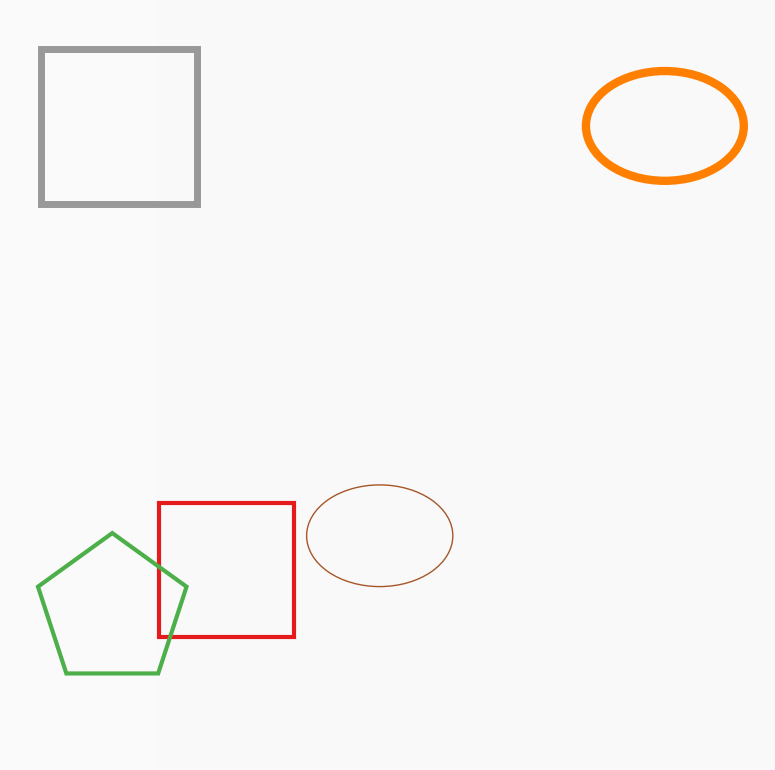[{"shape": "square", "thickness": 1.5, "radius": 0.43, "center": [0.292, 0.26]}, {"shape": "pentagon", "thickness": 1.5, "radius": 0.5, "center": [0.145, 0.207]}, {"shape": "oval", "thickness": 3, "radius": 0.51, "center": [0.858, 0.836]}, {"shape": "oval", "thickness": 0.5, "radius": 0.47, "center": [0.49, 0.304]}, {"shape": "square", "thickness": 2.5, "radius": 0.5, "center": [0.154, 0.836]}]